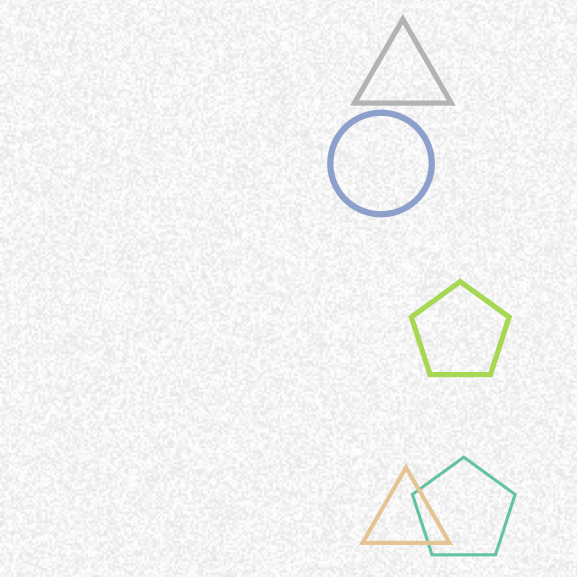[{"shape": "pentagon", "thickness": 1.5, "radius": 0.47, "center": [0.803, 0.114]}, {"shape": "circle", "thickness": 3, "radius": 0.44, "center": [0.66, 0.716]}, {"shape": "pentagon", "thickness": 2.5, "radius": 0.45, "center": [0.797, 0.423]}, {"shape": "triangle", "thickness": 2, "radius": 0.43, "center": [0.703, 0.103]}, {"shape": "triangle", "thickness": 2.5, "radius": 0.48, "center": [0.698, 0.869]}]